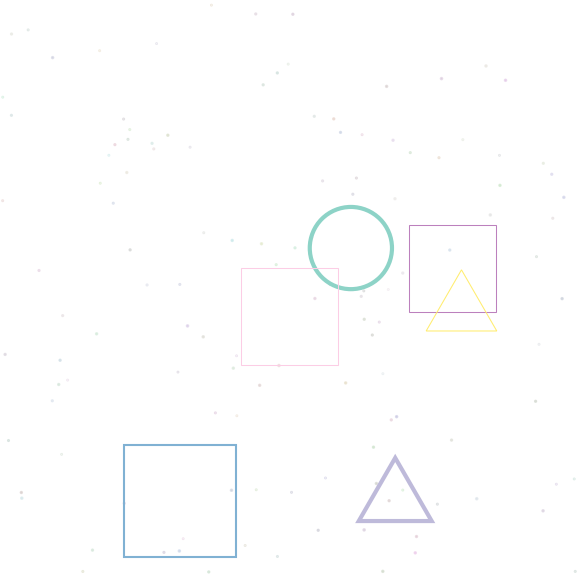[{"shape": "circle", "thickness": 2, "radius": 0.36, "center": [0.608, 0.57]}, {"shape": "triangle", "thickness": 2, "radius": 0.36, "center": [0.684, 0.133]}, {"shape": "square", "thickness": 1, "radius": 0.48, "center": [0.311, 0.132]}, {"shape": "square", "thickness": 0.5, "radius": 0.42, "center": [0.501, 0.451]}, {"shape": "square", "thickness": 0.5, "radius": 0.38, "center": [0.784, 0.535]}, {"shape": "triangle", "thickness": 0.5, "radius": 0.35, "center": [0.799, 0.461]}]